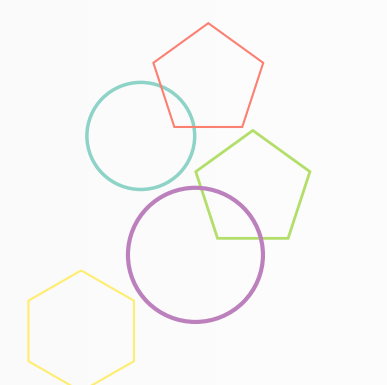[{"shape": "circle", "thickness": 2.5, "radius": 0.7, "center": [0.363, 0.647]}, {"shape": "pentagon", "thickness": 1.5, "radius": 0.75, "center": [0.538, 0.791]}, {"shape": "pentagon", "thickness": 2, "radius": 0.77, "center": [0.652, 0.506]}, {"shape": "circle", "thickness": 3, "radius": 0.87, "center": [0.504, 0.338]}, {"shape": "hexagon", "thickness": 1.5, "radius": 0.79, "center": [0.209, 0.14]}]